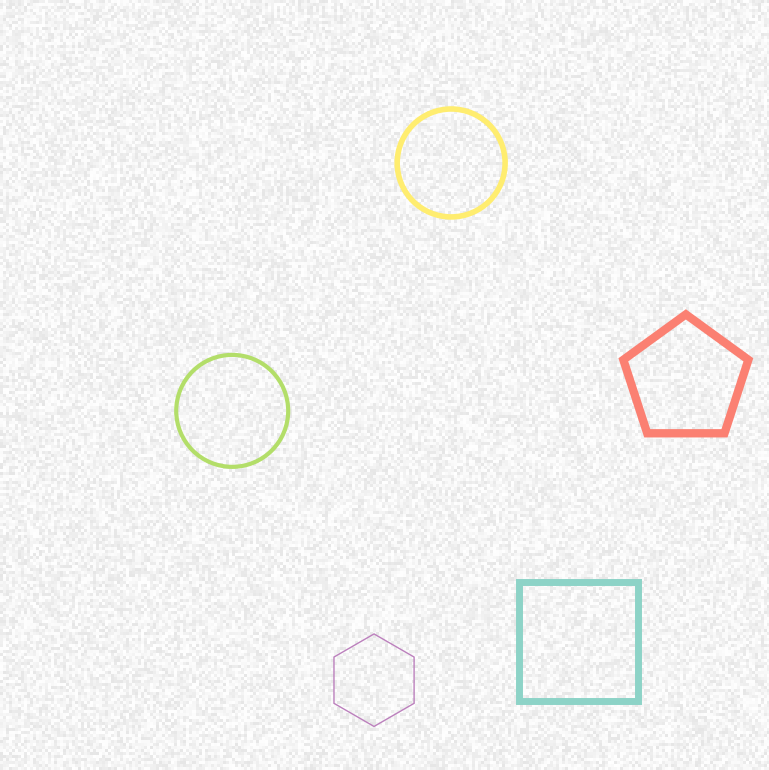[{"shape": "square", "thickness": 2.5, "radius": 0.39, "center": [0.752, 0.167]}, {"shape": "pentagon", "thickness": 3, "radius": 0.43, "center": [0.891, 0.506]}, {"shape": "circle", "thickness": 1.5, "radius": 0.36, "center": [0.302, 0.466]}, {"shape": "hexagon", "thickness": 0.5, "radius": 0.3, "center": [0.486, 0.117]}, {"shape": "circle", "thickness": 2, "radius": 0.35, "center": [0.586, 0.788]}]